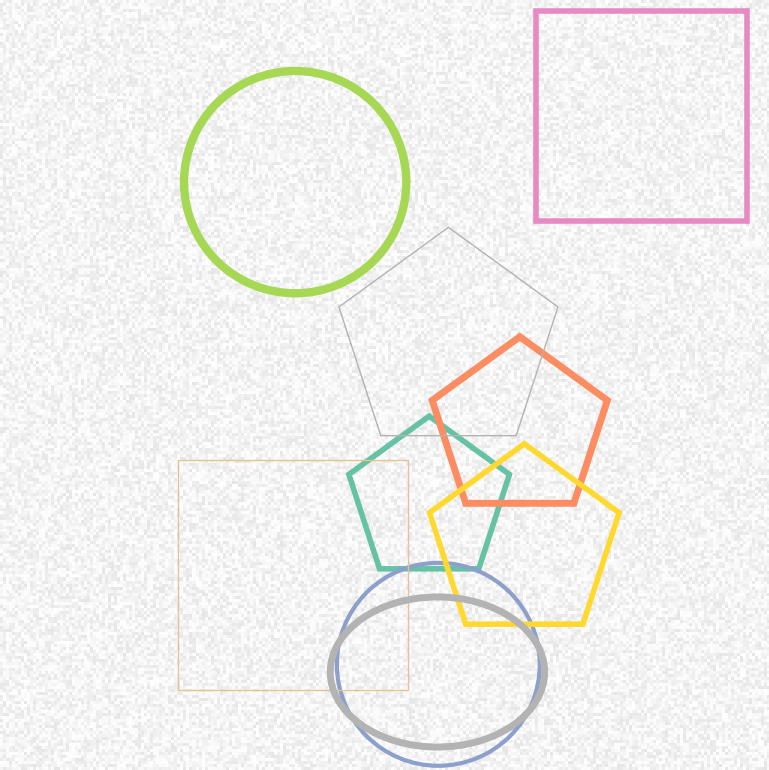[{"shape": "pentagon", "thickness": 2, "radius": 0.55, "center": [0.557, 0.35]}, {"shape": "pentagon", "thickness": 2.5, "radius": 0.6, "center": [0.675, 0.443]}, {"shape": "circle", "thickness": 1.5, "radius": 0.66, "center": [0.569, 0.137]}, {"shape": "square", "thickness": 2, "radius": 0.68, "center": [0.833, 0.849]}, {"shape": "circle", "thickness": 3, "radius": 0.72, "center": [0.383, 0.763]}, {"shape": "pentagon", "thickness": 2, "radius": 0.65, "center": [0.681, 0.294]}, {"shape": "square", "thickness": 0.5, "radius": 0.75, "center": [0.38, 0.253]}, {"shape": "pentagon", "thickness": 0.5, "radius": 0.75, "center": [0.582, 0.555]}, {"shape": "oval", "thickness": 2.5, "radius": 0.7, "center": [0.568, 0.127]}]